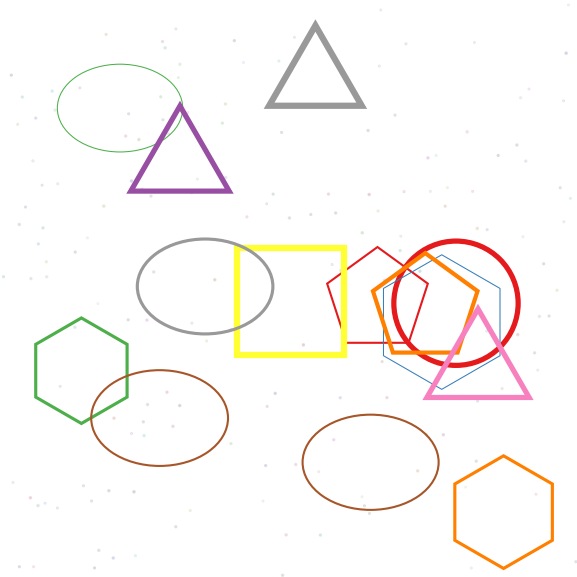[{"shape": "circle", "thickness": 2.5, "radius": 0.54, "center": [0.79, 0.474]}, {"shape": "pentagon", "thickness": 1, "radius": 0.46, "center": [0.654, 0.48]}, {"shape": "hexagon", "thickness": 0.5, "radius": 0.58, "center": [0.765, 0.441]}, {"shape": "hexagon", "thickness": 1.5, "radius": 0.46, "center": [0.141, 0.357]}, {"shape": "oval", "thickness": 0.5, "radius": 0.54, "center": [0.208, 0.812]}, {"shape": "triangle", "thickness": 2.5, "radius": 0.49, "center": [0.312, 0.717]}, {"shape": "hexagon", "thickness": 1.5, "radius": 0.49, "center": [0.872, 0.112]}, {"shape": "pentagon", "thickness": 2, "radius": 0.48, "center": [0.736, 0.466]}, {"shape": "square", "thickness": 3, "radius": 0.46, "center": [0.503, 0.477]}, {"shape": "oval", "thickness": 1, "radius": 0.59, "center": [0.642, 0.199]}, {"shape": "oval", "thickness": 1, "radius": 0.59, "center": [0.276, 0.275]}, {"shape": "triangle", "thickness": 2.5, "radius": 0.51, "center": [0.828, 0.362]}, {"shape": "triangle", "thickness": 3, "radius": 0.46, "center": [0.546, 0.862]}, {"shape": "oval", "thickness": 1.5, "radius": 0.59, "center": [0.355, 0.503]}]